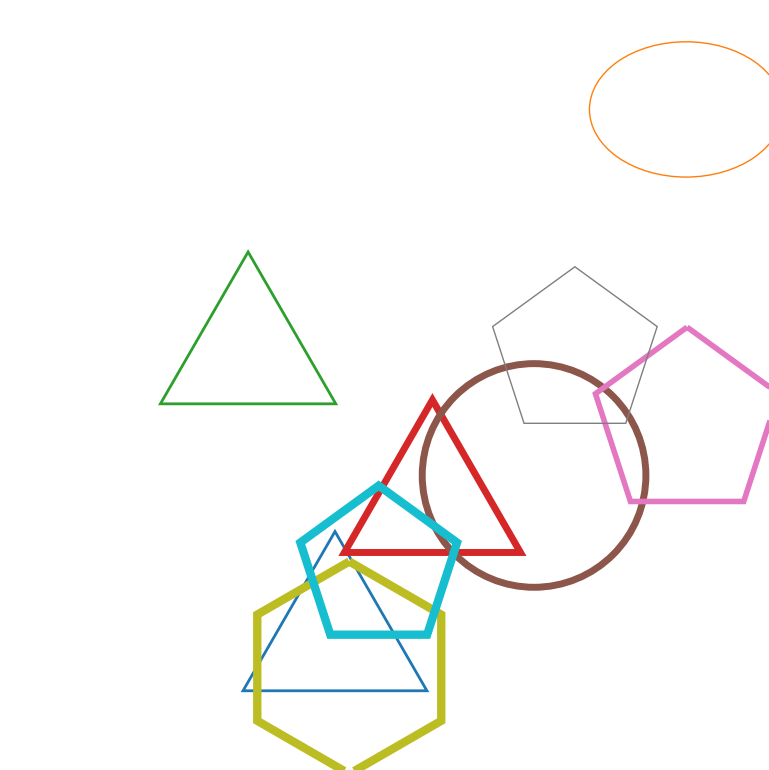[{"shape": "triangle", "thickness": 1, "radius": 0.69, "center": [0.435, 0.172]}, {"shape": "oval", "thickness": 0.5, "radius": 0.63, "center": [0.891, 0.858]}, {"shape": "triangle", "thickness": 1, "radius": 0.66, "center": [0.322, 0.541]}, {"shape": "triangle", "thickness": 2.5, "radius": 0.66, "center": [0.562, 0.349]}, {"shape": "circle", "thickness": 2.5, "radius": 0.73, "center": [0.694, 0.383]}, {"shape": "pentagon", "thickness": 2, "radius": 0.63, "center": [0.892, 0.45]}, {"shape": "pentagon", "thickness": 0.5, "radius": 0.56, "center": [0.747, 0.541]}, {"shape": "hexagon", "thickness": 3, "radius": 0.69, "center": [0.454, 0.133]}, {"shape": "pentagon", "thickness": 3, "radius": 0.53, "center": [0.492, 0.262]}]